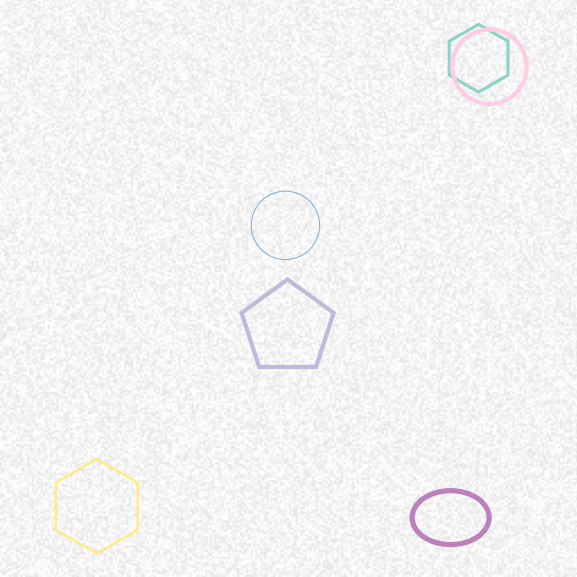[{"shape": "hexagon", "thickness": 1.5, "radius": 0.29, "center": [0.829, 0.898]}, {"shape": "pentagon", "thickness": 2, "radius": 0.42, "center": [0.498, 0.431]}, {"shape": "circle", "thickness": 0.5, "radius": 0.3, "center": [0.494, 0.609]}, {"shape": "circle", "thickness": 2, "radius": 0.32, "center": [0.847, 0.884]}, {"shape": "oval", "thickness": 2.5, "radius": 0.33, "center": [0.78, 0.103]}, {"shape": "hexagon", "thickness": 1, "radius": 0.41, "center": [0.167, 0.123]}]